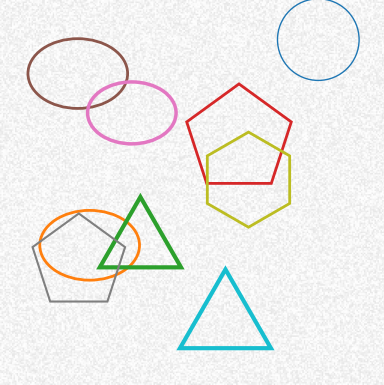[{"shape": "circle", "thickness": 1, "radius": 0.53, "center": [0.827, 0.897]}, {"shape": "oval", "thickness": 2, "radius": 0.65, "center": [0.233, 0.363]}, {"shape": "triangle", "thickness": 3, "radius": 0.61, "center": [0.365, 0.367]}, {"shape": "pentagon", "thickness": 2, "radius": 0.71, "center": [0.621, 0.639]}, {"shape": "oval", "thickness": 2, "radius": 0.65, "center": [0.202, 0.809]}, {"shape": "oval", "thickness": 2.5, "radius": 0.57, "center": [0.342, 0.707]}, {"shape": "pentagon", "thickness": 1.5, "radius": 0.63, "center": [0.205, 0.319]}, {"shape": "hexagon", "thickness": 2, "radius": 0.62, "center": [0.645, 0.533]}, {"shape": "triangle", "thickness": 3, "radius": 0.68, "center": [0.586, 0.164]}]